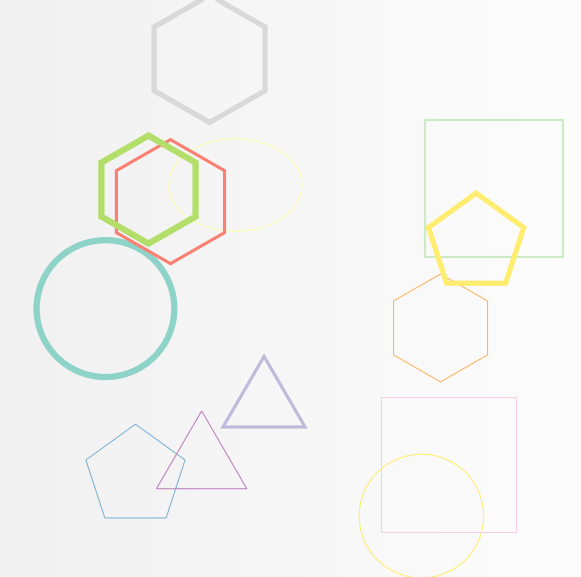[{"shape": "circle", "thickness": 3, "radius": 0.59, "center": [0.181, 0.465]}, {"shape": "oval", "thickness": 0.5, "radius": 0.57, "center": [0.405, 0.679]}, {"shape": "triangle", "thickness": 1.5, "radius": 0.41, "center": [0.454, 0.301]}, {"shape": "hexagon", "thickness": 1.5, "radius": 0.54, "center": [0.293, 0.65]}, {"shape": "pentagon", "thickness": 0.5, "radius": 0.45, "center": [0.233, 0.175]}, {"shape": "hexagon", "thickness": 0.5, "radius": 0.47, "center": [0.758, 0.431]}, {"shape": "hexagon", "thickness": 3, "radius": 0.47, "center": [0.255, 0.671]}, {"shape": "square", "thickness": 0.5, "radius": 0.58, "center": [0.771, 0.195]}, {"shape": "hexagon", "thickness": 2.5, "radius": 0.55, "center": [0.361, 0.897]}, {"shape": "triangle", "thickness": 0.5, "radius": 0.45, "center": [0.347, 0.198]}, {"shape": "square", "thickness": 1, "radius": 0.59, "center": [0.85, 0.672]}, {"shape": "circle", "thickness": 0.5, "radius": 0.54, "center": [0.725, 0.106]}, {"shape": "pentagon", "thickness": 2.5, "radius": 0.43, "center": [0.819, 0.578]}]